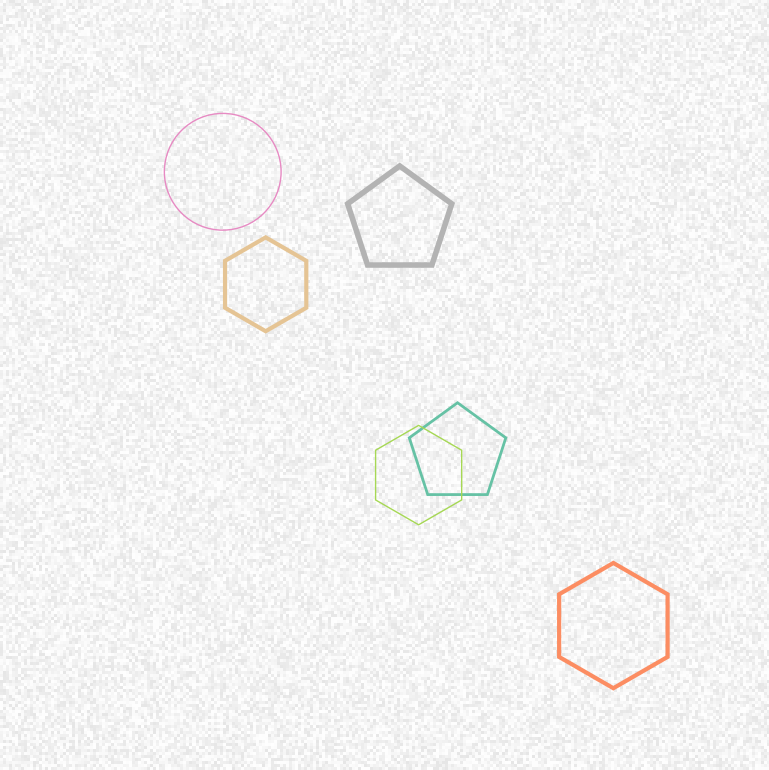[{"shape": "pentagon", "thickness": 1, "radius": 0.33, "center": [0.594, 0.411]}, {"shape": "hexagon", "thickness": 1.5, "radius": 0.41, "center": [0.797, 0.188]}, {"shape": "circle", "thickness": 0.5, "radius": 0.38, "center": [0.289, 0.777]}, {"shape": "hexagon", "thickness": 0.5, "radius": 0.32, "center": [0.544, 0.383]}, {"shape": "hexagon", "thickness": 1.5, "radius": 0.3, "center": [0.345, 0.631]}, {"shape": "pentagon", "thickness": 2, "radius": 0.36, "center": [0.519, 0.713]}]